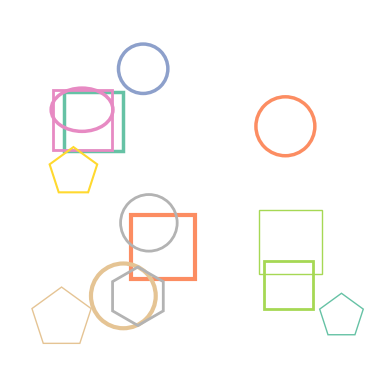[{"shape": "pentagon", "thickness": 1, "radius": 0.3, "center": [0.887, 0.179]}, {"shape": "square", "thickness": 2.5, "radius": 0.39, "center": [0.243, 0.684]}, {"shape": "circle", "thickness": 2.5, "radius": 0.38, "center": [0.741, 0.672]}, {"shape": "square", "thickness": 3, "radius": 0.41, "center": [0.423, 0.358]}, {"shape": "circle", "thickness": 2.5, "radius": 0.32, "center": [0.372, 0.821]}, {"shape": "oval", "thickness": 2.5, "radius": 0.4, "center": [0.213, 0.715]}, {"shape": "square", "thickness": 2, "radius": 0.39, "center": [0.214, 0.689]}, {"shape": "square", "thickness": 2, "radius": 0.32, "center": [0.75, 0.26]}, {"shape": "square", "thickness": 1, "radius": 0.41, "center": [0.755, 0.371]}, {"shape": "pentagon", "thickness": 1.5, "radius": 0.32, "center": [0.191, 0.553]}, {"shape": "circle", "thickness": 3, "radius": 0.42, "center": [0.32, 0.232]}, {"shape": "pentagon", "thickness": 1, "radius": 0.4, "center": [0.16, 0.174]}, {"shape": "hexagon", "thickness": 2, "radius": 0.38, "center": [0.358, 0.231]}, {"shape": "circle", "thickness": 2, "radius": 0.37, "center": [0.387, 0.421]}]